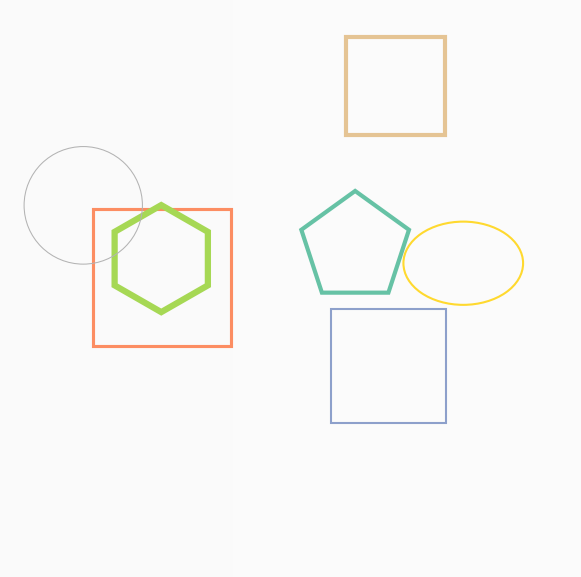[{"shape": "pentagon", "thickness": 2, "radius": 0.49, "center": [0.611, 0.571]}, {"shape": "square", "thickness": 1.5, "radius": 0.59, "center": [0.279, 0.519]}, {"shape": "square", "thickness": 1, "radius": 0.49, "center": [0.668, 0.365]}, {"shape": "hexagon", "thickness": 3, "radius": 0.46, "center": [0.277, 0.551]}, {"shape": "oval", "thickness": 1, "radius": 0.51, "center": [0.797, 0.543]}, {"shape": "square", "thickness": 2, "radius": 0.43, "center": [0.681, 0.85]}, {"shape": "circle", "thickness": 0.5, "radius": 0.51, "center": [0.143, 0.644]}]